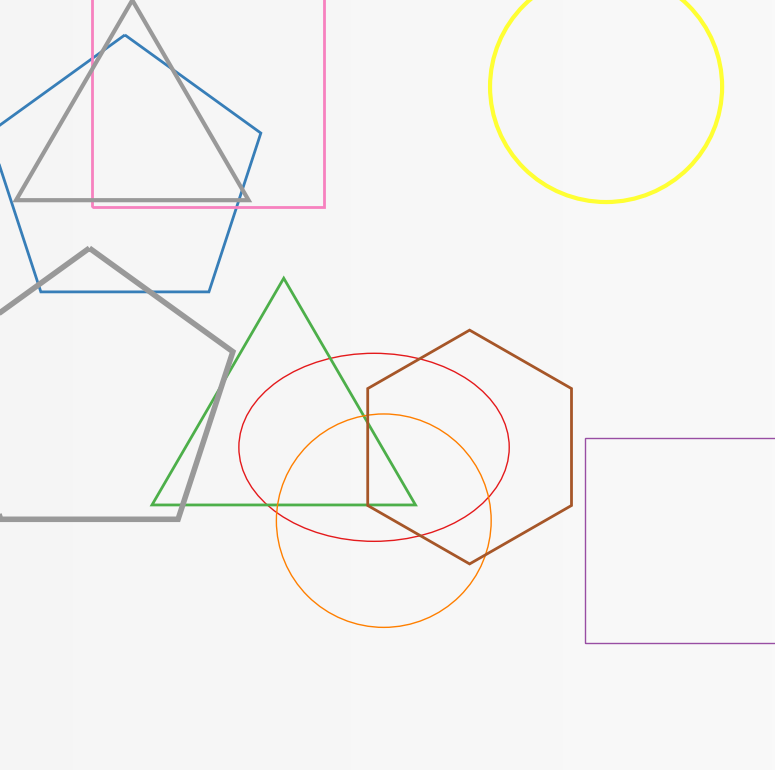[{"shape": "oval", "thickness": 0.5, "radius": 0.87, "center": [0.483, 0.419]}, {"shape": "pentagon", "thickness": 1, "radius": 0.92, "center": [0.161, 0.77]}, {"shape": "triangle", "thickness": 1, "radius": 0.98, "center": [0.366, 0.442]}, {"shape": "square", "thickness": 0.5, "radius": 0.67, "center": [0.889, 0.298]}, {"shape": "circle", "thickness": 0.5, "radius": 0.69, "center": [0.495, 0.324]}, {"shape": "circle", "thickness": 1.5, "radius": 0.75, "center": [0.782, 0.887]}, {"shape": "hexagon", "thickness": 1, "radius": 0.76, "center": [0.606, 0.419]}, {"shape": "square", "thickness": 1, "radius": 0.75, "center": [0.268, 0.881]}, {"shape": "pentagon", "thickness": 2, "radius": 0.97, "center": [0.115, 0.483]}, {"shape": "triangle", "thickness": 1.5, "radius": 0.87, "center": [0.171, 0.827]}]